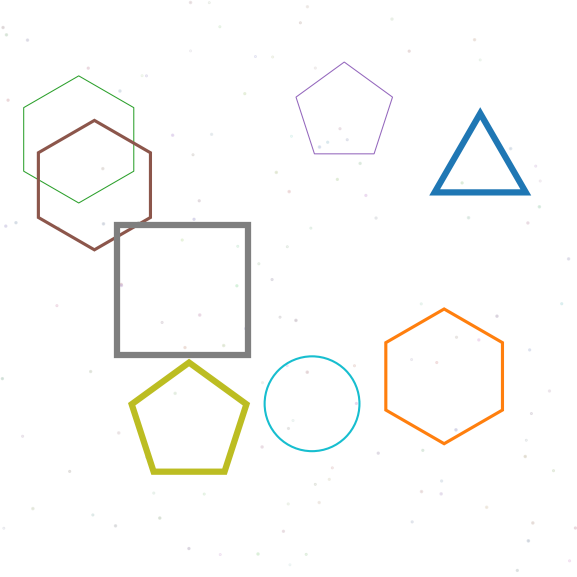[{"shape": "triangle", "thickness": 3, "radius": 0.46, "center": [0.832, 0.712]}, {"shape": "hexagon", "thickness": 1.5, "radius": 0.58, "center": [0.769, 0.347]}, {"shape": "hexagon", "thickness": 0.5, "radius": 0.55, "center": [0.136, 0.758]}, {"shape": "pentagon", "thickness": 0.5, "radius": 0.44, "center": [0.596, 0.804]}, {"shape": "hexagon", "thickness": 1.5, "radius": 0.56, "center": [0.163, 0.679]}, {"shape": "square", "thickness": 3, "radius": 0.57, "center": [0.317, 0.497]}, {"shape": "pentagon", "thickness": 3, "radius": 0.52, "center": [0.327, 0.267]}, {"shape": "circle", "thickness": 1, "radius": 0.41, "center": [0.54, 0.3]}]